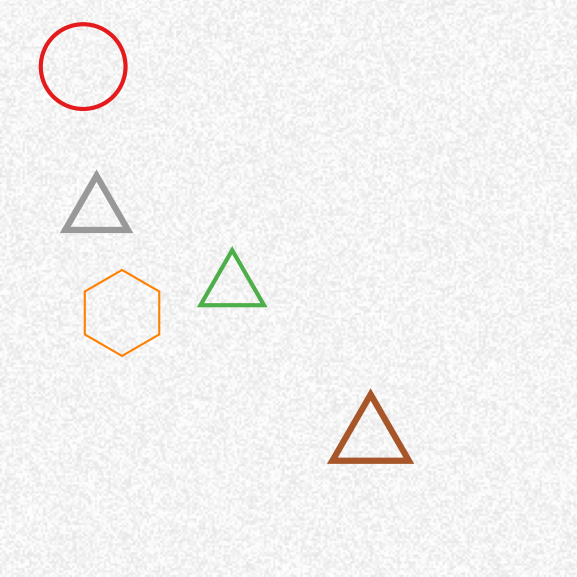[{"shape": "circle", "thickness": 2, "radius": 0.37, "center": [0.144, 0.884]}, {"shape": "triangle", "thickness": 2, "radius": 0.32, "center": [0.402, 0.502]}, {"shape": "hexagon", "thickness": 1, "radius": 0.37, "center": [0.211, 0.457]}, {"shape": "triangle", "thickness": 3, "radius": 0.38, "center": [0.642, 0.24]}, {"shape": "triangle", "thickness": 3, "radius": 0.31, "center": [0.167, 0.632]}]